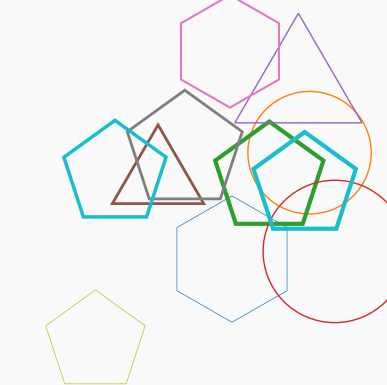[{"shape": "hexagon", "thickness": 0.5, "radius": 0.82, "center": [0.599, 0.327]}, {"shape": "circle", "thickness": 1, "radius": 0.8, "center": [0.799, 0.603]}, {"shape": "pentagon", "thickness": 3, "radius": 0.73, "center": [0.695, 0.537]}, {"shape": "circle", "thickness": 1, "radius": 0.92, "center": [0.864, 0.347]}, {"shape": "triangle", "thickness": 1, "radius": 0.95, "center": [0.77, 0.776]}, {"shape": "triangle", "thickness": 2, "radius": 0.68, "center": [0.408, 0.539]}, {"shape": "hexagon", "thickness": 1.5, "radius": 0.73, "center": [0.593, 0.867]}, {"shape": "pentagon", "thickness": 2, "radius": 0.78, "center": [0.477, 0.61]}, {"shape": "pentagon", "thickness": 0.5, "radius": 0.67, "center": [0.246, 0.112]}, {"shape": "pentagon", "thickness": 3, "radius": 0.69, "center": [0.786, 0.518]}, {"shape": "pentagon", "thickness": 2.5, "radius": 0.69, "center": [0.297, 0.549]}]